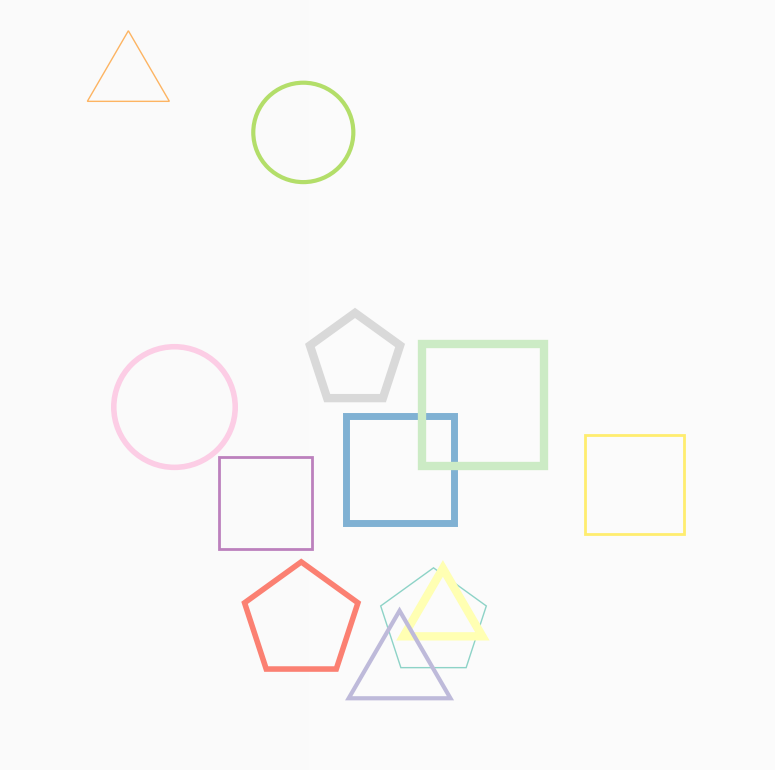[{"shape": "pentagon", "thickness": 0.5, "radius": 0.36, "center": [0.559, 0.191]}, {"shape": "triangle", "thickness": 3, "radius": 0.29, "center": [0.571, 0.203]}, {"shape": "triangle", "thickness": 1.5, "radius": 0.38, "center": [0.516, 0.131]}, {"shape": "pentagon", "thickness": 2, "radius": 0.38, "center": [0.389, 0.193]}, {"shape": "square", "thickness": 2.5, "radius": 0.35, "center": [0.516, 0.39]}, {"shape": "triangle", "thickness": 0.5, "radius": 0.31, "center": [0.166, 0.899]}, {"shape": "circle", "thickness": 1.5, "radius": 0.32, "center": [0.391, 0.828]}, {"shape": "circle", "thickness": 2, "radius": 0.39, "center": [0.225, 0.471]}, {"shape": "pentagon", "thickness": 3, "radius": 0.31, "center": [0.458, 0.532]}, {"shape": "square", "thickness": 1, "radius": 0.3, "center": [0.342, 0.346]}, {"shape": "square", "thickness": 3, "radius": 0.39, "center": [0.623, 0.474]}, {"shape": "square", "thickness": 1, "radius": 0.32, "center": [0.819, 0.371]}]